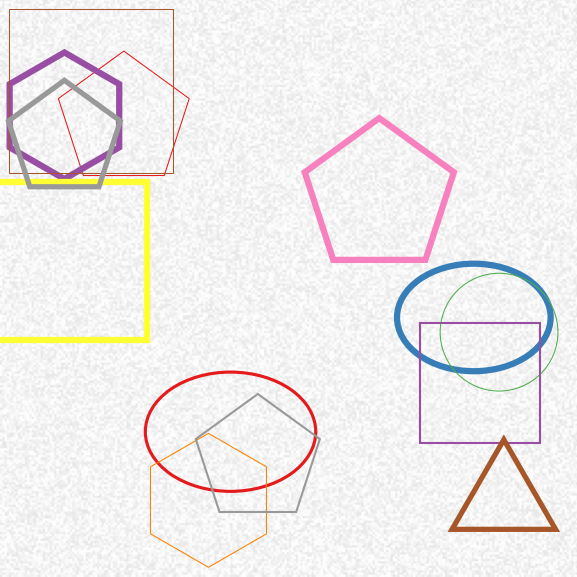[{"shape": "pentagon", "thickness": 0.5, "radius": 0.6, "center": [0.214, 0.792]}, {"shape": "oval", "thickness": 1.5, "radius": 0.74, "center": [0.399, 0.252]}, {"shape": "oval", "thickness": 3, "radius": 0.66, "center": [0.82, 0.449]}, {"shape": "circle", "thickness": 0.5, "radius": 0.51, "center": [0.864, 0.424]}, {"shape": "square", "thickness": 1, "radius": 0.52, "center": [0.831, 0.336]}, {"shape": "hexagon", "thickness": 3, "radius": 0.55, "center": [0.112, 0.799]}, {"shape": "hexagon", "thickness": 0.5, "radius": 0.58, "center": [0.361, 0.133]}, {"shape": "square", "thickness": 3, "radius": 0.68, "center": [0.117, 0.547]}, {"shape": "triangle", "thickness": 2.5, "radius": 0.52, "center": [0.872, 0.134]}, {"shape": "square", "thickness": 0.5, "radius": 0.71, "center": [0.157, 0.842]}, {"shape": "pentagon", "thickness": 3, "radius": 0.68, "center": [0.657, 0.659]}, {"shape": "pentagon", "thickness": 2.5, "radius": 0.51, "center": [0.111, 0.758]}, {"shape": "pentagon", "thickness": 1, "radius": 0.56, "center": [0.446, 0.204]}]